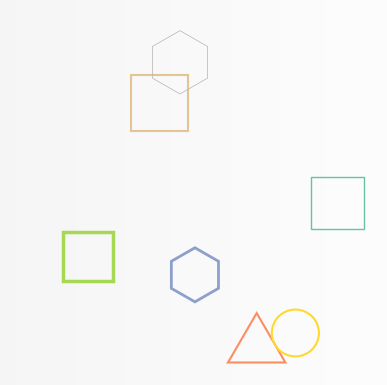[{"shape": "square", "thickness": 1, "radius": 0.34, "center": [0.872, 0.473]}, {"shape": "triangle", "thickness": 1.5, "radius": 0.43, "center": [0.662, 0.101]}, {"shape": "hexagon", "thickness": 2, "radius": 0.35, "center": [0.503, 0.286]}, {"shape": "square", "thickness": 2.5, "radius": 0.32, "center": [0.227, 0.335]}, {"shape": "circle", "thickness": 1.5, "radius": 0.3, "center": [0.762, 0.135]}, {"shape": "square", "thickness": 1.5, "radius": 0.36, "center": [0.412, 0.733]}, {"shape": "hexagon", "thickness": 0.5, "radius": 0.41, "center": [0.464, 0.838]}]